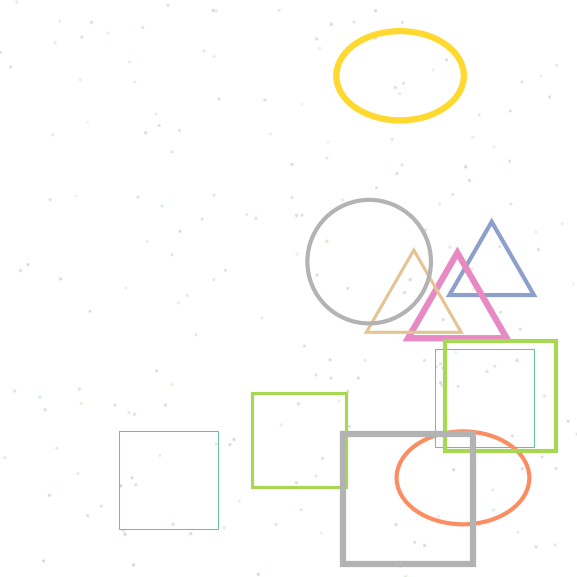[{"shape": "square", "thickness": 0.5, "radius": 0.43, "center": [0.292, 0.168]}, {"shape": "square", "thickness": 0.5, "radius": 0.43, "center": [0.839, 0.31]}, {"shape": "oval", "thickness": 2, "radius": 0.57, "center": [0.802, 0.172]}, {"shape": "triangle", "thickness": 2, "radius": 0.42, "center": [0.851, 0.53]}, {"shape": "triangle", "thickness": 3, "radius": 0.49, "center": [0.792, 0.463]}, {"shape": "square", "thickness": 2, "radius": 0.48, "center": [0.867, 0.314]}, {"shape": "square", "thickness": 1.5, "radius": 0.41, "center": [0.517, 0.237]}, {"shape": "oval", "thickness": 3, "radius": 0.55, "center": [0.693, 0.868]}, {"shape": "triangle", "thickness": 1.5, "radius": 0.47, "center": [0.717, 0.471]}, {"shape": "square", "thickness": 3, "radius": 0.56, "center": [0.706, 0.135]}, {"shape": "circle", "thickness": 2, "radius": 0.54, "center": [0.639, 0.546]}]